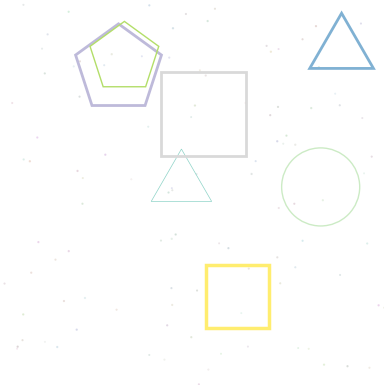[{"shape": "triangle", "thickness": 0.5, "radius": 0.45, "center": [0.471, 0.522]}, {"shape": "pentagon", "thickness": 2, "radius": 0.59, "center": [0.308, 0.821]}, {"shape": "triangle", "thickness": 2, "radius": 0.48, "center": [0.887, 0.87]}, {"shape": "pentagon", "thickness": 1, "radius": 0.47, "center": [0.323, 0.851]}, {"shape": "square", "thickness": 2, "radius": 0.55, "center": [0.529, 0.704]}, {"shape": "circle", "thickness": 1, "radius": 0.51, "center": [0.833, 0.514]}, {"shape": "square", "thickness": 2.5, "radius": 0.41, "center": [0.617, 0.23]}]